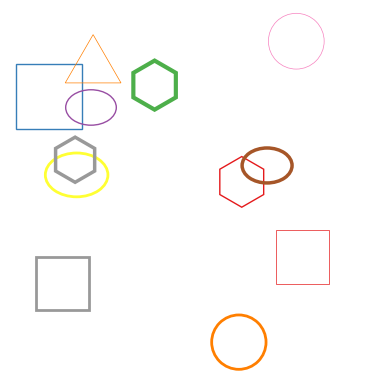[{"shape": "square", "thickness": 0.5, "radius": 0.35, "center": [0.786, 0.332]}, {"shape": "hexagon", "thickness": 1, "radius": 0.33, "center": [0.628, 0.528]}, {"shape": "square", "thickness": 1, "radius": 0.43, "center": [0.127, 0.749]}, {"shape": "hexagon", "thickness": 3, "radius": 0.32, "center": [0.402, 0.779]}, {"shape": "oval", "thickness": 1, "radius": 0.33, "center": [0.236, 0.721]}, {"shape": "triangle", "thickness": 0.5, "radius": 0.42, "center": [0.242, 0.826]}, {"shape": "circle", "thickness": 2, "radius": 0.35, "center": [0.62, 0.111]}, {"shape": "oval", "thickness": 2, "radius": 0.41, "center": [0.199, 0.546]}, {"shape": "oval", "thickness": 2.5, "radius": 0.32, "center": [0.694, 0.57]}, {"shape": "circle", "thickness": 0.5, "radius": 0.36, "center": [0.77, 0.893]}, {"shape": "hexagon", "thickness": 2.5, "radius": 0.29, "center": [0.195, 0.585]}, {"shape": "square", "thickness": 2, "radius": 0.35, "center": [0.163, 0.264]}]